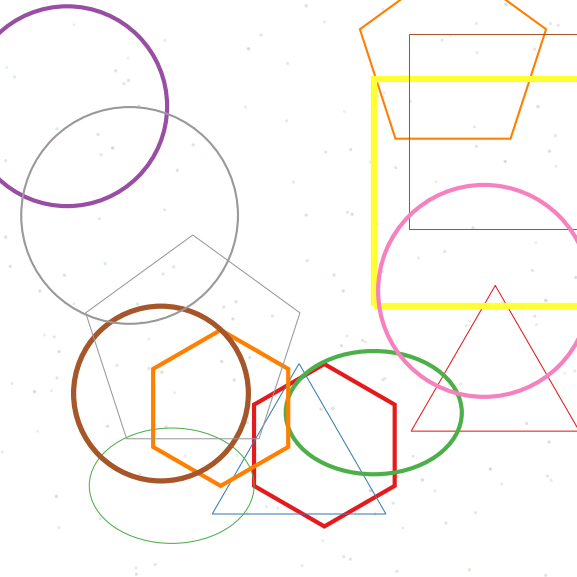[{"shape": "hexagon", "thickness": 2, "radius": 0.7, "center": [0.562, 0.228]}, {"shape": "triangle", "thickness": 0.5, "radius": 0.84, "center": [0.858, 0.337]}, {"shape": "triangle", "thickness": 0.5, "radius": 0.87, "center": [0.518, 0.196]}, {"shape": "oval", "thickness": 2, "radius": 0.76, "center": [0.647, 0.285]}, {"shape": "oval", "thickness": 0.5, "radius": 0.71, "center": [0.297, 0.158]}, {"shape": "circle", "thickness": 2, "radius": 0.87, "center": [0.116, 0.815]}, {"shape": "hexagon", "thickness": 2, "radius": 0.68, "center": [0.382, 0.293]}, {"shape": "pentagon", "thickness": 1, "radius": 0.85, "center": [0.784, 0.896]}, {"shape": "square", "thickness": 3, "radius": 0.98, "center": [0.844, 0.666]}, {"shape": "square", "thickness": 0.5, "radius": 0.84, "center": [0.877, 0.772]}, {"shape": "circle", "thickness": 2.5, "radius": 0.76, "center": [0.279, 0.318]}, {"shape": "circle", "thickness": 2, "radius": 0.92, "center": [0.838, 0.495]}, {"shape": "circle", "thickness": 1, "radius": 0.94, "center": [0.224, 0.626]}, {"shape": "pentagon", "thickness": 0.5, "radius": 0.98, "center": [0.334, 0.397]}]